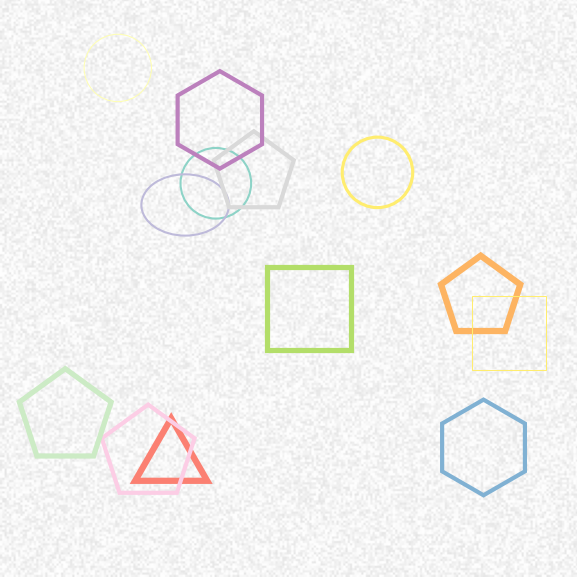[{"shape": "circle", "thickness": 1, "radius": 0.31, "center": [0.374, 0.682]}, {"shape": "circle", "thickness": 0.5, "radius": 0.29, "center": [0.204, 0.881]}, {"shape": "oval", "thickness": 1, "radius": 0.38, "center": [0.321, 0.644]}, {"shape": "triangle", "thickness": 3, "radius": 0.36, "center": [0.296, 0.203]}, {"shape": "hexagon", "thickness": 2, "radius": 0.41, "center": [0.837, 0.224]}, {"shape": "pentagon", "thickness": 3, "radius": 0.36, "center": [0.832, 0.484]}, {"shape": "square", "thickness": 2.5, "radius": 0.36, "center": [0.536, 0.465]}, {"shape": "pentagon", "thickness": 2, "radius": 0.42, "center": [0.257, 0.214]}, {"shape": "pentagon", "thickness": 2, "radius": 0.36, "center": [0.44, 0.699]}, {"shape": "hexagon", "thickness": 2, "radius": 0.42, "center": [0.381, 0.792]}, {"shape": "pentagon", "thickness": 2.5, "radius": 0.42, "center": [0.113, 0.277]}, {"shape": "circle", "thickness": 1.5, "radius": 0.31, "center": [0.654, 0.701]}, {"shape": "square", "thickness": 0.5, "radius": 0.32, "center": [0.881, 0.423]}]